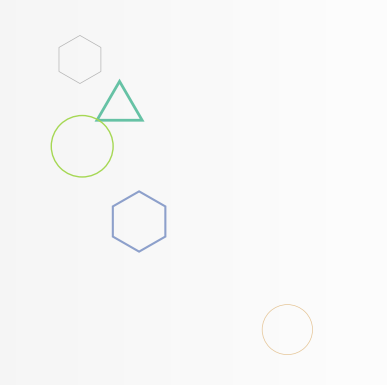[{"shape": "triangle", "thickness": 2, "radius": 0.34, "center": [0.309, 0.721]}, {"shape": "hexagon", "thickness": 1.5, "radius": 0.39, "center": [0.359, 0.425]}, {"shape": "circle", "thickness": 1, "radius": 0.4, "center": [0.212, 0.62]}, {"shape": "circle", "thickness": 0.5, "radius": 0.32, "center": [0.742, 0.144]}, {"shape": "hexagon", "thickness": 0.5, "radius": 0.31, "center": [0.206, 0.846]}]